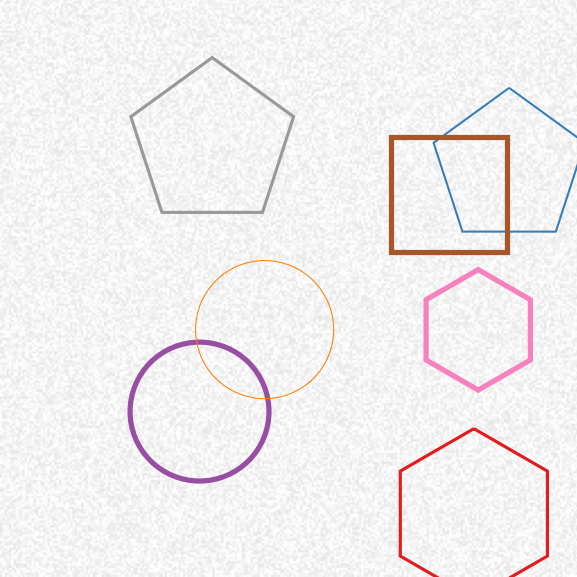[{"shape": "hexagon", "thickness": 1.5, "radius": 0.74, "center": [0.821, 0.11]}, {"shape": "pentagon", "thickness": 1, "radius": 0.69, "center": [0.882, 0.709]}, {"shape": "circle", "thickness": 2.5, "radius": 0.6, "center": [0.345, 0.286]}, {"shape": "circle", "thickness": 0.5, "radius": 0.6, "center": [0.458, 0.428]}, {"shape": "square", "thickness": 2.5, "radius": 0.5, "center": [0.778, 0.662]}, {"shape": "hexagon", "thickness": 2.5, "radius": 0.52, "center": [0.828, 0.428]}, {"shape": "pentagon", "thickness": 1.5, "radius": 0.74, "center": [0.367, 0.751]}]